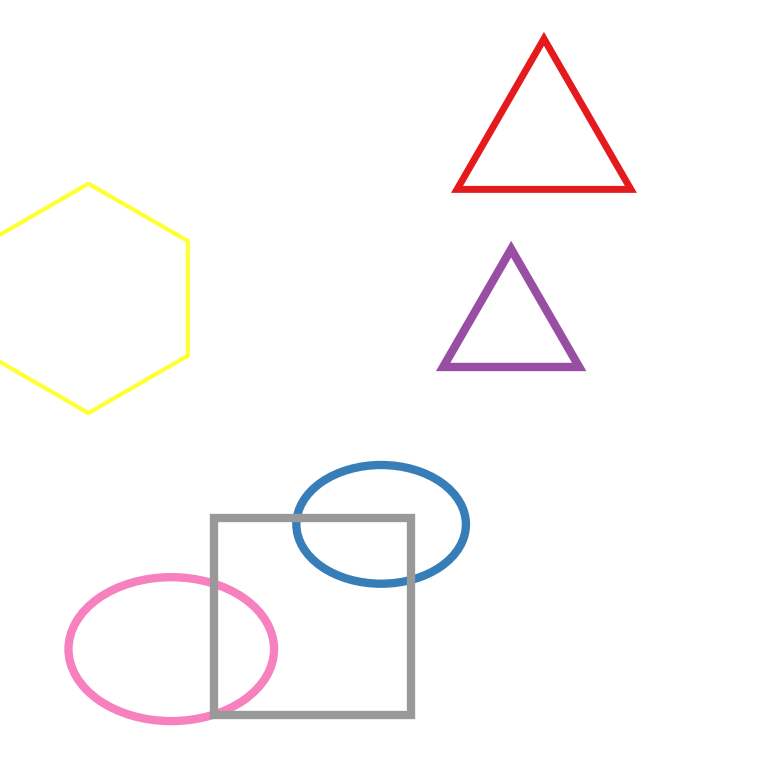[{"shape": "triangle", "thickness": 2.5, "radius": 0.65, "center": [0.706, 0.819]}, {"shape": "oval", "thickness": 3, "radius": 0.55, "center": [0.495, 0.319]}, {"shape": "triangle", "thickness": 3, "radius": 0.51, "center": [0.664, 0.574]}, {"shape": "hexagon", "thickness": 1.5, "radius": 0.74, "center": [0.115, 0.613]}, {"shape": "oval", "thickness": 3, "radius": 0.67, "center": [0.222, 0.157]}, {"shape": "square", "thickness": 3, "radius": 0.64, "center": [0.405, 0.199]}]